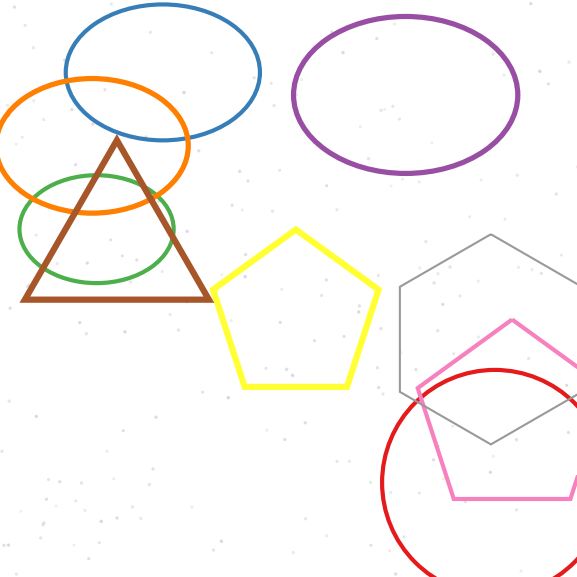[{"shape": "circle", "thickness": 2, "radius": 0.98, "center": [0.857, 0.163]}, {"shape": "oval", "thickness": 2, "radius": 0.84, "center": [0.282, 0.874]}, {"shape": "oval", "thickness": 2, "radius": 0.67, "center": [0.167, 0.602]}, {"shape": "oval", "thickness": 2.5, "radius": 0.97, "center": [0.702, 0.835]}, {"shape": "oval", "thickness": 2.5, "radius": 0.83, "center": [0.159, 0.747]}, {"shape": "pentagon", "thickness": 3, "radius": 0.75, "center": [0.512, 0.451]}, {"shape": "triangle", "thickness": 3, "radius": 0.92, "center": [0.202, 0.572]}, {"shape": "pentagon", "thickness": 2, "radius": 0.86, "center": [0.887, 0.274]}, {"shape": "hexagon", "thickness": 1, "radius": 0.91, "center": [0.85, 0.412]}]